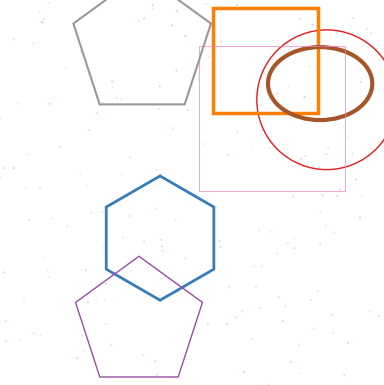[{"shape": "circle", "thickness": 1, "radius": 0.91, "center": [0.848, 0.741]}, {"shape": "hexagon", "thickness": 2, "radius": 0.81, "center": [0.416, 0.382]}, {"shape": "pentagon", "thickness": 1, "radius": 0.87, "center": [0.361, 0.161]}, {"shape": "square", "thickness": 2.5, "radius": 0.68, "center": [0.689, 0.843]}, {"shape": "oval", "thickness": 3, "radius": 0.68, "center": [0.832, 0.783]}, {"shape": "square", "thickness": 0.5, "radius": 0.94, "center": [0.706, 0.692]}, {"shape": "pentagon", "thickness": 1.5, "radius": 0.94, "center": [0.369, 0.881]}]